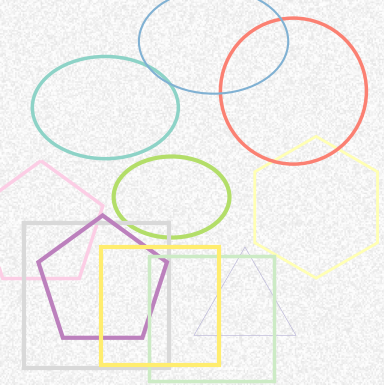[{"shape": "oval", "thickness": 2.5, "radius": 0.95, "center": [0.274, 0.721]}, {"shape": "hexagon", "thickness": 2, "radius": 0.92, "center": [0.821, 0.462]}, {"shape": "triangle", "thickness": 0.5, "radius": 0.77, "center": [0.636, 0.205]}, {"shape": "circle", "thickness": 2.5, "radius": 0.95, "center": [0.762, 0.763]}, {"shape": "oval", "thickness": 1.5, "radius": 0.97, "center": [0.555, 0.892]}, {"shape": "oval", "thickness": 3, "radius": 0.75, "center": [0.446, 0.488]}, {"shape": "pentagon", "thickness": 2.5, "radius": 0.85, "center": [0.106, 0.413]}, {"shape": "square", "thickness": 3, "radius": 0.95, "center": [0.251, 0.232]}, {"shape": "pentagon", "thickness": 3, "radius": 0.88, "center": [0.267, 0.265]}, {"shape": "square", "thickness": 2.5, "radius": 0.81, "center": [0.549, 0.173]}, {"shape": "square", "thickness": 3, "radius": 0.77, "center": [0.415, 0.206]}]